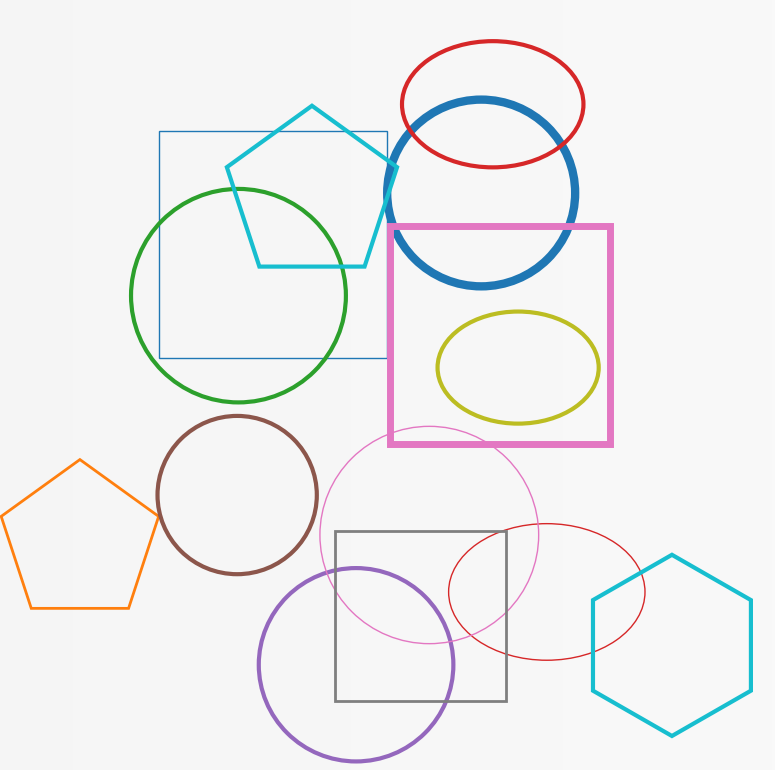[{"shape": "circle", "thickness": 3, "radius": 0.61, "center": [0.621, 0.749]}, {"shape": "square", "thickness": 0.5, "radius": 0.74, "center": [0.352, 0.683]}, {"shape": "pentagon", "thickness": 1, "radius": 0.53, "center": [0.103, 0.296]}, {"shape": "circle", "thickness": 1.5, "radius": 0.69, "center": [0.308, 0.616]}, {"shape": "oval", "thickness": 1.5, "radius": 0.59, "center": [0.636, 0.865]}, {"shape": "oval", "thickness": 0.5, "radius": 0.63, "center": [0.706, 0.231]}, {"shape": "circle", "thickness": 1.5, "radius": 0.63, "center": [0.459, 0.137]}, {"shape": "circle", "thickness": 1.5, "radius": 0.51, "center": [0.306, 0.357]}, {"shape": "circle", "thickness": 0.5, "radius": 0.71, "center": [0.554, 0.305]}, {"shape": "square", "thickness": 2.5, "radius": 0.71, "center": [0.645, 0.565]}, {"shape": "square", "thickness": 1, "radius": 0.55, "center": [0.542, 0.2]}, {"shape": "oval", "thickness": 1.5, "radius": 0.52, "center": [0.669, 0.523]}, {"shape": "hexagon", "thickness": 1.5, "radius": 0.59, "center": [0.867, 0.162]}, {"shape": "pentagon", "thickness": 1.5, "radius": 0.58, "center": [0.403, 0.747]}]